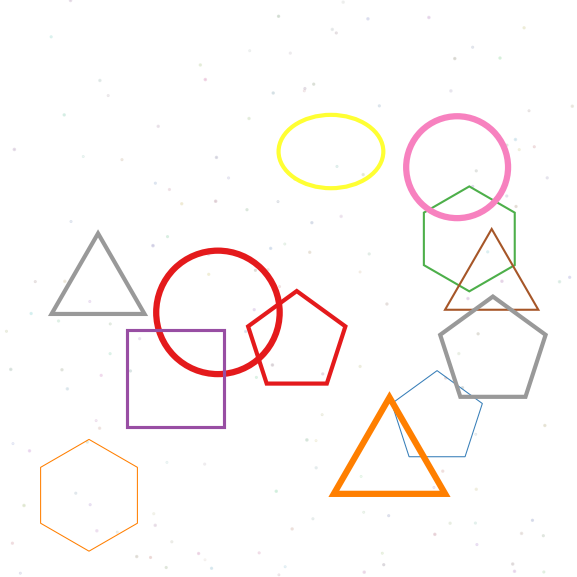[{"shape": "pentagon", "thickness": 2, "radius": 0.44, "center": [0.514, 0.407]}, {"shape": "circle", "thickness": 3, "radius": 0.53, "center": [0.377, 0.458]}, {"shape": "pentagon", "thickness": 0.5, "radius": 0.41, "center": [0.757, 0.275]}, {"shape": "hexagon", "thickness": 1, "radius": 0.45, "center": [0.813, 0.585]}, {"shape": "square", "thickness": 1.5, "radius": 0.42, "center": [0.305, 0.344]}, {"shape": "triangle", "thickness": 3, "radius": 0.56, "center": [0.674, 0.2]}, {"shape": "hexagon", "thickness": 0.5, "radius": 0.48, "center": [0.154, 0.141]}, {"shape": "oval", "thickness": 2, "radius": 0.45, "center": [0.573, 0.737]}, {"shape": "triangle", "thickness": 1, "radius": 0.47, "center": [0.851, 0.509]}, {"shape": "circle", "thickness": 3, "radius": 0.44, "center": [0.792, 0.71]}, {"shape": "pentagon", "thickness": 2, "radius": 0.48, "center": [0.853, 0.39]}, {"shape": "triangle", "thickness": 2, "radius": 0.46, "center": [0.17, 0.502]}]